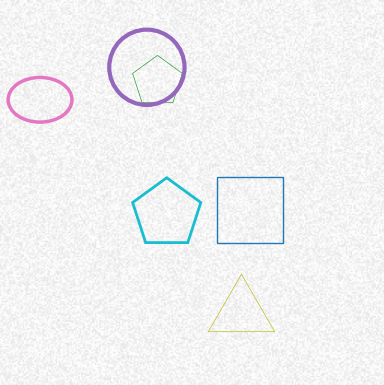[{"shape": "square", "thickness": 1, "radius": 0.43, "center": [0.65, 0.455]}, {"shape": "pentagon", "thickness": 0.5, "radius": 0.34, "center": [0.409, 0.788]}, {"shape": "circle", "thickness": 3, "radius": 0.49, "center": [0.382, 0.825]}, {"shape": "oval", "thickness": 2.5, "radius": 0.41, "center": [0.104, 0.741]}, {"shape": "triangle", "thickness": 0.5, "radius": 0.5, "center": [0.627, 0.188]}, {"shape": "pentagon", "thickness": 2, "radius": 0.47, "center": [0.433, 0.445]}]